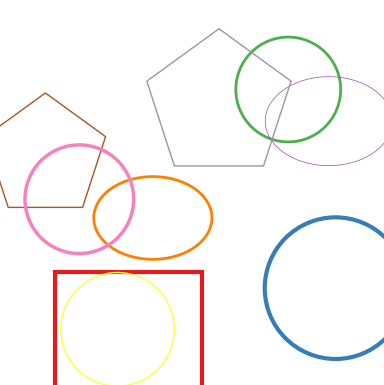[{"shape": "square", "thickness": 3, "radius": 0.96, "center": [0.334, 0.103]}, {"shape": "circle", "thickness": 3, "radius": 0.92, "center": [0.872, 0.252]}, {"shape": "circle", "thickness": 2, "radius": 0.68, "center": [0.749, 0.768]}, {"shape": "oval", "thickness": 0.5, "radius": 0.83, "center": [0.854, 0.685]}, {"shape": "oval", "thickness": 2, "radius": 0.77, "center": [0.397, 0.434]}, {"shape": "circle", "thickness": 1, "radius": 0.74, "center": [0.305, 0.145]}, {"shape": "pentagon", "thickness": 1, "radius": 0.82, "center": [0.118, 0.594]}, {"shape": "circle", "thickness": 2.5, "radius": 0.71, "center": [0.206, 0.483]}, {"shape": "pentagon", "thickness": 1, "radius": 0.98, "center": [0.569, 0.728]}]